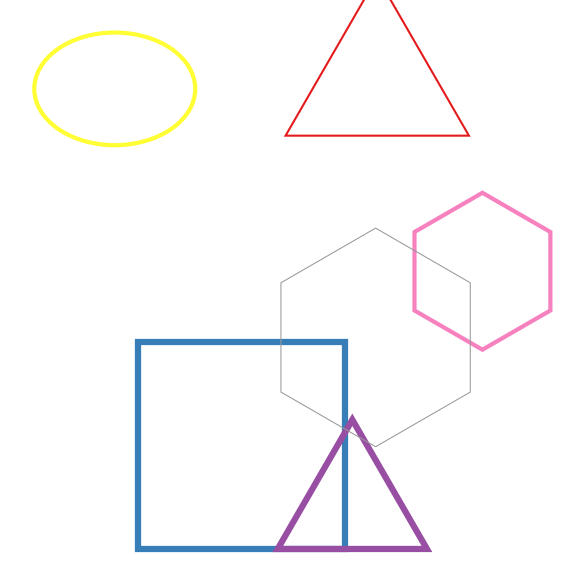[{"shape": "triangle", "thickness": 1, "radius": 0.92, "center": [0.653, 0.856]}, {"shape": "square", "thickness": 3, "radius": 0.9, "center": [0.417, 0.228]}, {"shape": "triangle", "thickness": 3, "radius": 0.75, "center": [0.61, 0.123]}, {"shape": "oval", "thickness": 2, "radius": 0.7, "center": [0.199, 0.845]}, {"shape": "hexagon", "thickness": 2, "radius": 0.68, "center": [0.835, 0.529]}, {"shape": "hexagon", "thickness": 0.5, "radius": 0.95, "center": [0.65, 0.415]}]